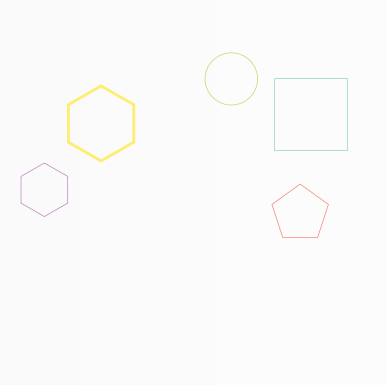[{"shape": "square", "thickness": 0.5, "radius": 0.47, "center": [0.801, 0.704]}, {"shape": "pentagon", "thickness": 0.5, "radius": 0.38, "center": [0.775, 0.445]}, {"shape": "circle", "thickness": 0.5, "radius": 0.34, "center": [0.597, 0.795]}, {"shape": "hexagon", "thickness": 0.5, "radius": 0.35, "center": [0.114, 0.507]}, {"shape": "hexagon", "thickness": 2, "radius": 0.49, "center": [0.261, 0.679]}]